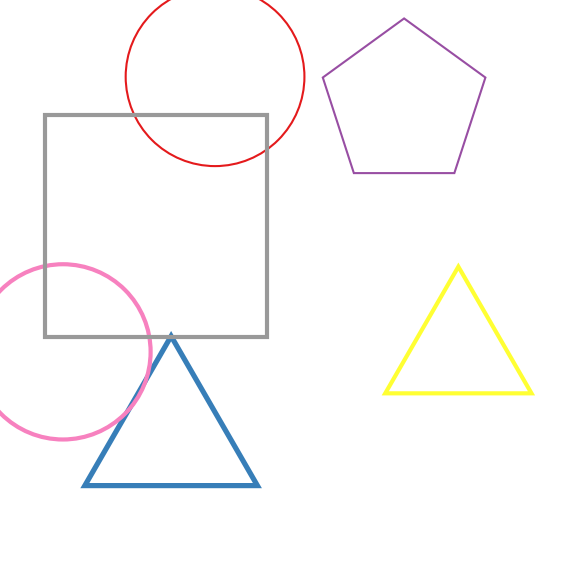[{"shape": "circle", "thickness": 1, "radius": 0.77, "center": [0.372, 0.866]}, {"shape": "triangle", "thickness": 2.5, "radius": 0.86, "center": [0.296, 0.245]}, {"shape": "pentagon", "thickness": 1, "radius": 0.74, "center": [0.7, 0.819]}, {"shape": "triangle", "thickness": 2, "radius": 0.73, "center": [0.794, 0.391]}, {"shape": "circle", "thickness": 2, "radius": 0.76, "center": [0.109, 0.39]}, {"shape": "square", "thickness": 2, "radius": 0.96, "center": [0.271, 0.607]}]